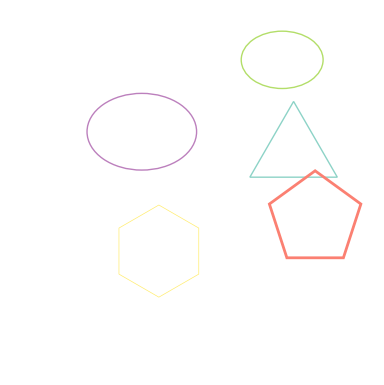[{"shape": "triangle", "thickness": 1, "radius": 0.66, "center": [0.763, 0.605]}, {"shape": "pentagon", "thickness": 2, "radius": 0.62, "center": [0.819, 0.431]}, {"shape": "oval", "thickness": 1, "radius": 0.53, "center": [0.733, 0.845]}, {"shape": "oval", "thickness": 1, "radius": 0.71, "center": [0.368, 0.658]}, {"shape": "hexagon", "thickness": 0.5, "radius": 0.6, "center": [0.413, 0.348]}]